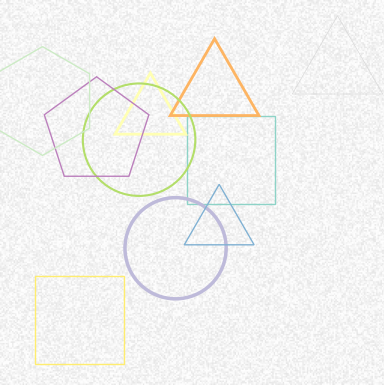[{"shape": "square", "thickness": 1, "radius": 0.57, "center": [0.6, 0.585]}, {"shape": "triangle", "thickness": 2, "radius": 0.53, "center": [0.391, 0.704]}, {"shape": "circle", "thickness": 2.5, "radius": 0.66, "center": [0.456, 0.355]}, {"shape": "triangle", "thickness": 1, "radius": 0.52, "center": [0.569, 0.416]}, {"shape": "triangle", "thickness": 2, "radius": 0.67, "center": [0.557, 0.766]}, {"shape": "circle", "thickness": 1.5, "radius": 0.73, "center": [0.361, 0.637]}, {"shape": "triangle", "thickness": 0.5, "radius": 0.68, "center": [0.877, 0.824]}, {"shape": "pentagon", "thickness": 1, "radius": 0.71, "center": [0.251, 0.658]}, {"shape": "hexagon", "thickness": 1, "radius": 0.71, "center": [0.11, 0.738]}, {"shape": "square", "thickness": 1, "radius": 0.58, "center": [0.206, 0.169]}]